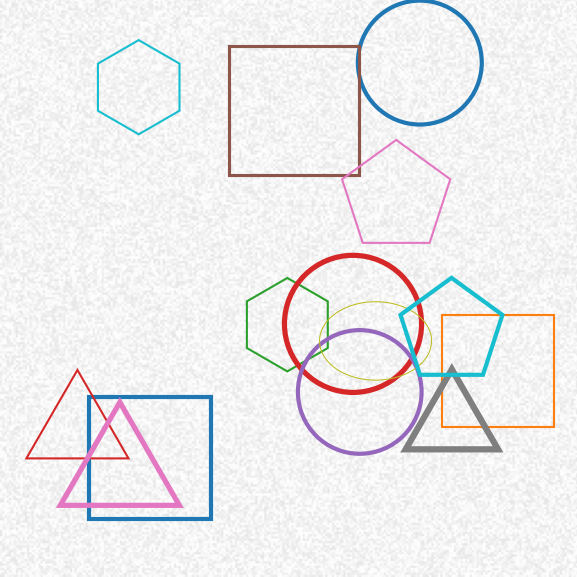[{"shape": "circle", "thickness": 2, "radius": 0.54, "center": [0.727, 0.891]}, {"shape": "square", "thickness": 2, "radius": 0.53, "center": [0.259, 0.206]}, {"shape": "square", "thickness": 1, "radius": 0.49, "center": [0.863, 0.357]}, {"shape": "hexagon", "thickness": 1, "radius": 0.4, "center": [0.498, 0.437]}, {"shape": "triangle", "thickness": 1, "radius": 0.51, "center": [0.134, 0.256]}, {"shape": "circle", "thickness": 2.5, "radius": 0.59, "center": [0.611, 0.438]}, {"shape": "circle", "thickness": 2, "radius": 0.54, "center": [0.623, 0.32]}, {"shape": "square", "thickness": 1.5, "radius": 0.56, "center": [0.509, 0.809]}, {"shape": "pentagon", "thickness": 1, "radius": 0.49, "center": [0.686, 0.658]}, {"shape": "triangle", "thickness": 2.5, "radius": 0.59, "center": [0.208, 0.184]}, {"shape": "triangle", "thickness": 3, "radius": 0.46, "center": [0.782, 0.267]}, {"shape": "oval", "thickness": 0.5, "radius": 0.48, "center": [0.65, 0.409]}, {"shape": "hexagon", "thickness": 1, "radius": 0.41, "center": [0.24, 0.848]}, {"shape": "pentagon", "thickness": 2, "radius": 0.46, "center": [0.782, 0.425]}]